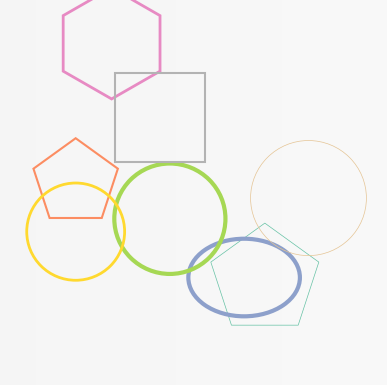[{"shape": "pentagon", "thickness": 0.5, "radius": 0.73, "center": [0.683, 0.274]}, {"shape": "pentagon", "thickness": 1.5, "radius": 0.57, "center": [0.195, 0.526]}, {"shape": "oval", "thickness": 3, "radius": 0.72, "center": [0.63, 0.279]}, {"shape": "hexagon", "thickness": 2, "radius": 0.72, "center": [0.288, 0.887]}, {"shape": "circle", "thickness": 3, "radius": 0.72, "center": [0.438, 0.432]}, {"shape": "circle", "thickness": 2, "radius": 0.63, "center": [0.195, 0.398]}, {"shape": "circle", "thickness": 0.5, "radius": 0.75, "center": [0.796, 0.486]}, {"shape": "square", "thickness": 1.5, "radius": 0.58, "center": [0.412, 0.695]}]